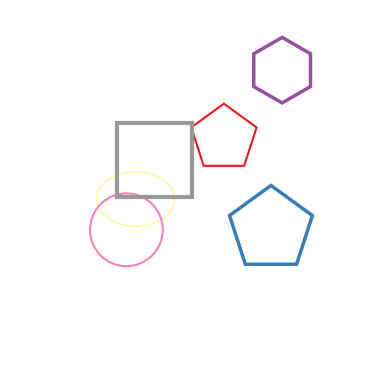[{"shape": "pentagon", "thickness": 1.5, "radius": 0.45, "center": [0.582, 0.641]}, {"shape": "pentagon", "thickness": 2.5, "radius": 0.57, "center": [0.704, 0.405]}, {"shape": "hexagon", "thickness": 2.5, "radius": 0.43, "center": [0.733, 0.818]}, {"shape": "oval", "thickness": 0.5, "radius": 0.51, "center": [0.353, 0.483]}, {"shape": "circle", "thickness": 1.5, "radius": 0.47, "center": [0.328, 0.403]}, {"shape": "square", "thickness": 3, "radius": 0.48, "center": [0.401, 0.584]}]